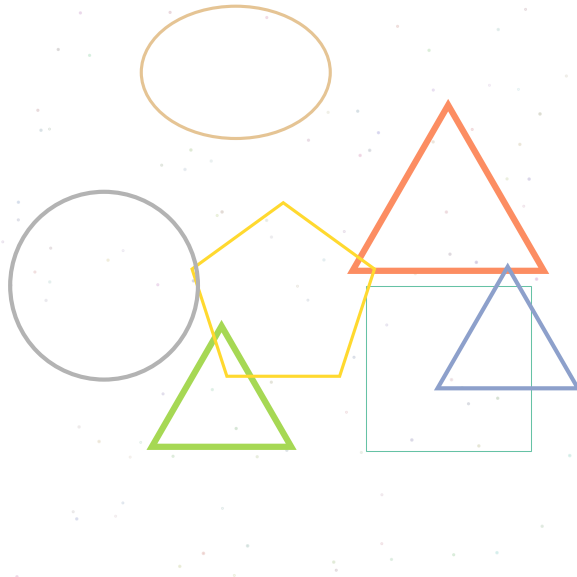[{"shape": "square", "thickness": 0.5, "radius": 0.71, "center": [0.776, 0.361]}, {"shape": "triangle", "thickness": 3, "radius": 0.96, "center": [0.776, 0.626]}, {"shape": "triangle", "thickness": 2, "radius": 0.7, "center": [0.879, 0.397]}, {"shape": "triangle", "thickness": 3, "radius": 0.7, "center": [0.384, 0.295]}, {"shape": "pentagon", "thickness": 1.5, "radius": 0.83, "center": [0.49, 0.482]}, {"shape": "oval", "thickness": 1.5, "radius": 0.82, "center": [0.408, 0.874]}, {"shape": "circle", "thickness": 2, "radius": 0.81, "center": [0.18, 0.504]}]